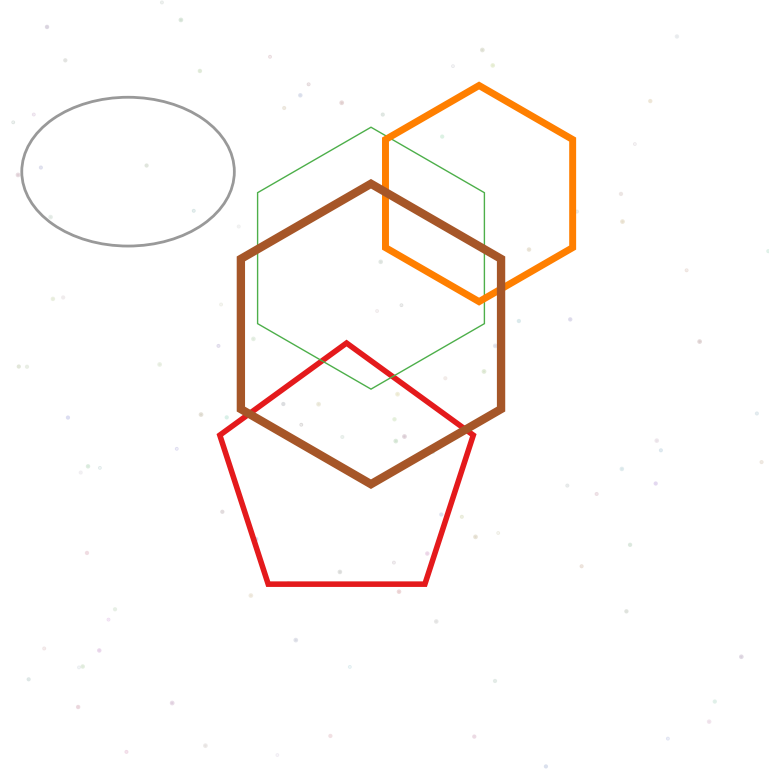[{"shape": "pentagon", "thickness": 2, "radius": 0.87, "center": [0.45, 0.381]}, {"shape": "hexagon", "thickness": 0.5, "radius": 0.85, "center": [0.482, 0.665]}, {"shape": "hexagon", "thickness": 2.5, "radius": 0.7, "center": [0.622, 0.749]}, {"shape": "hexagon", "thickness": 3, "radius": 0.98, "center": [0.482, 0.566]}, {"shape": "oval", "thickness": 1, "radius": 0.69, "center": [0.166, 0.777]}]